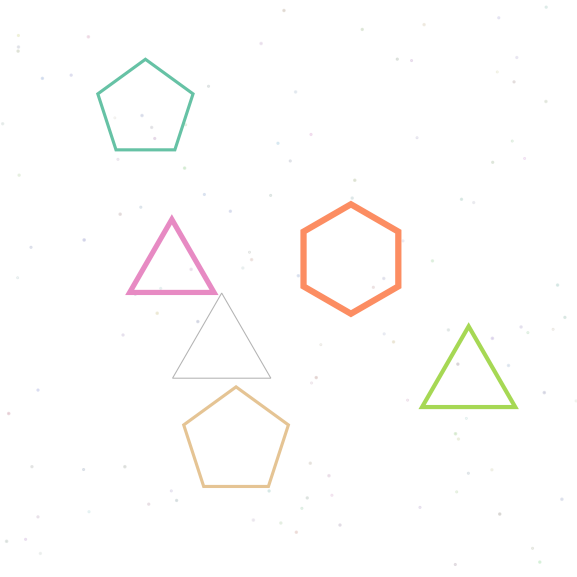[{"shape": "pentagon", "thickness": 1.5, "radius": 0.43, "center": [0.252, 0.81]}, {"shape": "hexagon", "thickness": 3, "radius": 0.47, "center": [0.608, 0.551]}, {"shape": "triangle", "thickness": 2.5, "radius": 0.42, "center": [0.298, 0.535]}, {"shape": "triangle", "thickness": 2, "radius": 0.47, "center": [0.812, 0.341]}, {"shape": "pentagon", "thickness": 1.5, "radius": 0.48, "center": [0.409, 0.234]}, {"shape": "triangle", "thickness": 0.5, "radius": 0.49, "center": [0.384, 0.393]}]